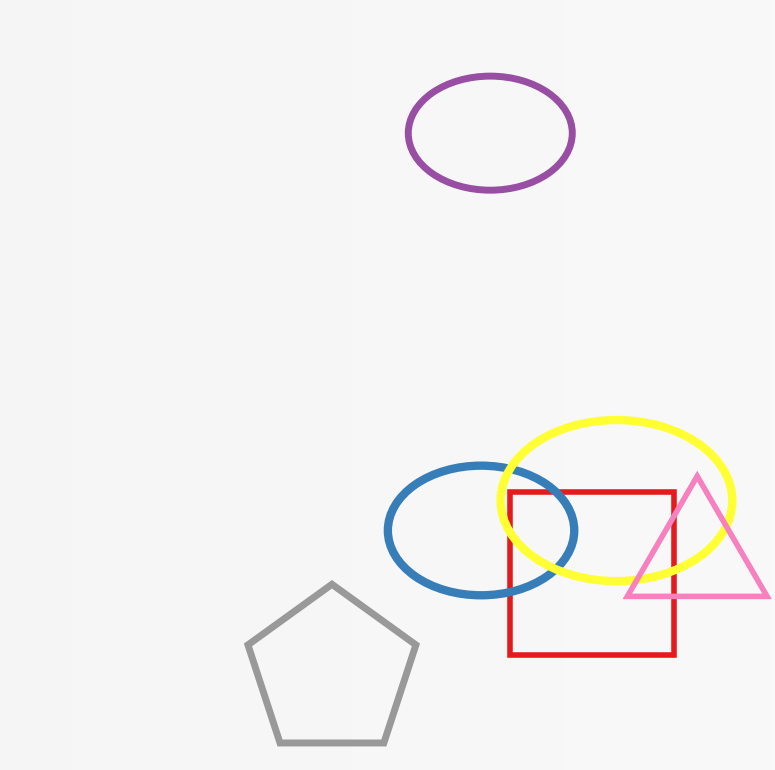[{"shape": "square", "thickness": 2, "radius": 0.53, "center": [0.763, 0.255]}, {"shape": "oval", "thickness": 3, "radius": 0.6, "center": [0.621, 0.311]}, {"shape": "oval", "thickness": 2.5, "radius": 0.53, "center": [0.633, 0.827]}, {"shape": "oval", "thickness": 3, "radius": 0.75, "center": [0.795, 0.35]}, {"shape": "triangle", "thickness": 2, "radius": 0.52, "center": [0.9, 0.278]}, {"shape": "pentagon", "thickness": 2.5, "radius": 0.57, "center": [0.428, 0.127]}]